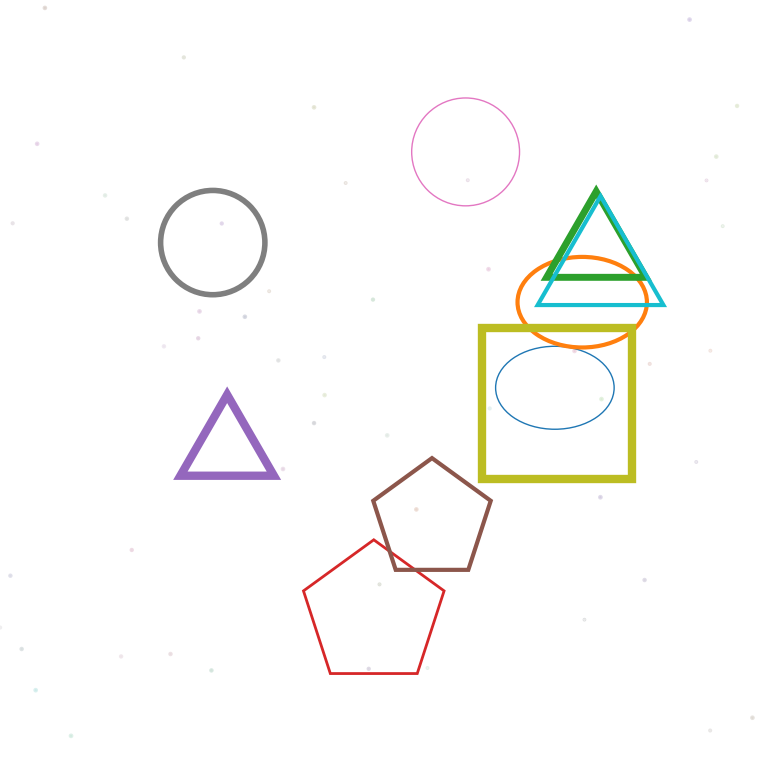[{"shape": "oval", "thickness": 0.5, "radius": 0.38, "center": [0.721, 0.496]}, {"shape": "oval", "thickness": 1.5, "radius": 0.42, "center": [0.756, 0.608]}, {"shape": "triangle", "thickness": 2.5, "radius": 0.37, "center": [0.774, 0.677]}, {"shape": "pentagon", "thickness": 1, "radius": 0.48, "center": [0.485, 0.203]}, {"shape": "triangle", "thickness": 3, "radius": 0.35, "center": [0.295, 0.417]}, {"shape": "pentagon", "thickness": 1.5, "radius": 0.4, "center": [0.561, 0.325]}, {"shape": "circle", "thickness": 0.5, "radius": 0.35, "center": [0.605, 0.803]}, {"shape": "circle", "thickness": 2, "radius": 0.34, "center": [0.276, 0.685]}, {"shape": "square", "thickness": 3, "radius": 0.49, "center": [0.723, 0.476]}, {"shape": "triangle", "thickness": 1.5, "radius": 0.47, "center": [0.78, 0.651]}]